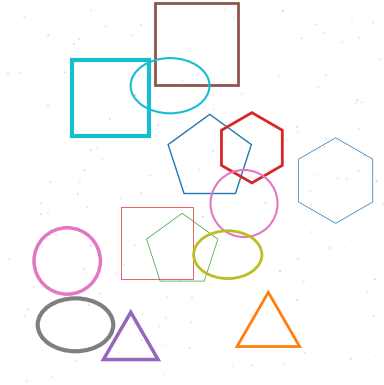[{"shape": "pentagon", "thickness": 1, "radius": 0.57, "center": [0.545, 0.589]}, {"shape": "hexagon", "thickness": 0.5, "radius": 0.56, "center": [0.872, 0.531]}, {"shape": "triangle", "thickness": 2, "radius": 0.47, "center": [0.697, 0.147]}, {"shape": "pentagon", "thickness": 0.5, "radius": 0.49, "center": [0.473, 0.349]}, {"shape": "hexagon", "thickness": 2, "radius": 0.46, "center": [0.654, 0.616]}, {"shape": "square", "thickness": 0.5, "radius": 0.46, "center": [0.408, 0.369]}, {"shape": "triangle", "thickness": 2.5, "radius": 0.41, "center": [0.34, 0.107]}, {"shape": "square", "thickness": 2, "radius": 0.53, "center": [0.511, 0.886]}, {"shape": "circle", "thickness": 2.5, "radius": 0.43, "center": [0.175, 0.322]}, {"shape": "circle", "thickness": 1.5, "radius": 0.44, "center": [0.634, 0.471]}, {"shape": "oval", "thickness": 3, "radius": 0.49, "center": [0.196, 0.156]}, {"shape": "oval", "thickness": 2, "radius": 0.44, "center": [0.592, 0.338]}, {"shape": "oval", "thickness": 1.5, "radius": 0.51, "center": [0.442, 0.777]}, {"shape": "square", "thickness": 3, "radius": 0.5, "center": [0.287, 0.746]}]